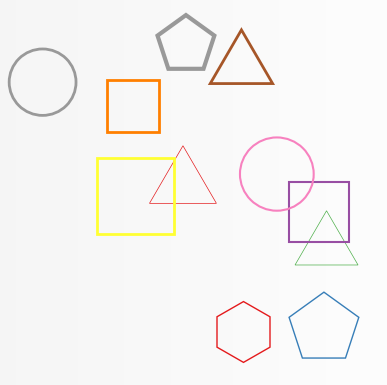[{"shape": "triangle", "thickness": 0.5, "radius": 0.5, "center": [0.472, 0.522]}, {"shape": "hexagon", "thickness": 1, "radius": 0.39, "center": [0.628, 0.138]}, {"shape": "pentagon", "thickness": 1, "radius": 0.47, "center": [0.836, 0.147]}, {"shape": "triangle", "thickness": 0.5, "radius": 0.47, "center": [0.843, 0.359]}, {"shape": "square", "thickness": 1.5, "radius": 0.39, "center": [0.823, 0.45]}, {"shape": "square", "thickness": 2, "radius": 0.34, "center": [0.344, 0.724]}, {"shape": "square", "thickness": 2, "radius": 0.49, "center": [0.349, 0.491]}, {"shape": "triangle", "thickness": 2, "radius": 0.46, "center": [0.623, 0.829]}, {"shape": "circle", "thickness": 1.5, "radius": 0.48, "center": [0.714, 0.548]}, {"shape": "pentagon", "thickness": 3, "radius": 0.39, "center": [0.48, 0.884]}, {"shape": "circle", "thickness": 2, "radius": 0.43, "center": [0.11, 0.787]}]